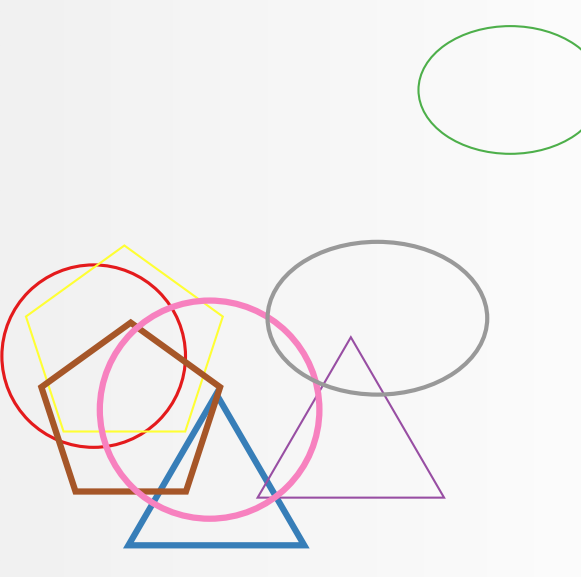[{"shape": "circle", "thickness": 1.5, "radius": 0.79, "center": [0.161, 0.382]}, {"shape": "triangle", "thickness": 3, "radius": 0.87, "center": [0.372, 0.142]}, {"shape": "oval", "thickness": 1, "radius": 0.79, "center": [0.878, 0.843]}, {"shape": "triangle", "thickness": 1, "radius": 0.93, "center": [0.604, 0.23]}, {"shape": "pentagon", "thickness": 1, "radius": 0.89, "center": [0.214, 0.396]}, {"shape": "pentagon", "thickness": 3, "radius": 0.81, "center": [0.225, 0.279]}, {"shape": "circle", "thickness": 3, "radius": 0.94, "center": [0.361, 0.29]}, {"shape": "oval", "thickness": 2, "radius": 0.94, "center": [0.649, 0.448]}]